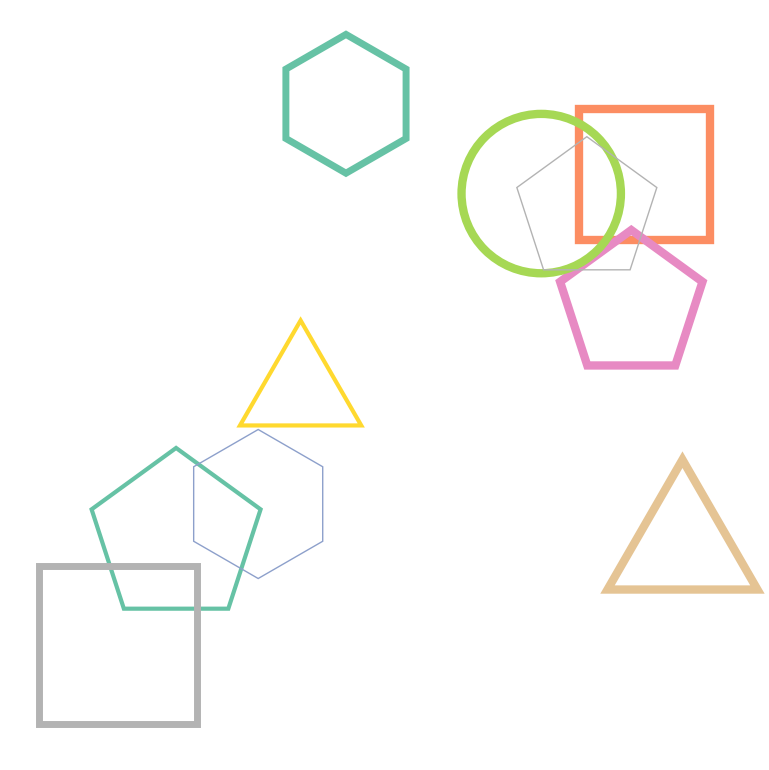[{"shape": "pentagon", "thickness": 1.5, "radius": 0.58, "center": [0.229, 0.303]}, {"shape": "hexagon", "thickness": 2.5, "radius": 0.45, "center": [0.449, 0.865]}, {"shape": "square", "thickness": 3, "radius": 0.42, "center": [0.837, 0.773]}, {"shape": "hexagon", "thickness": 0.5, "radius": 0.48, "center": [0.335, 0.345]}, {"shape": "pentagon", "thickness": 3, "radius": 0.49, "center": [0.82, 0.604]}, {"shape": "circle", "thickness": 3, "radius": 0.52, "center": [0.703, 0.749]}, {"shape": "triangle", "thickness": 1.5, "radius": 0.45, "center": [0.39, 0.493]}, {"shape": "triangle", "thickness": 3, "radius": 0.56, "center": [0.886, 0.291]}, {"shape": "pentagon", "thickness": 0.5, "radius": 0.48, "center": [0.762, 0.727]}, {"shape": "square", "thickness": 2.5, "radius": 0.51, "center": [0.153, 0.162]}]